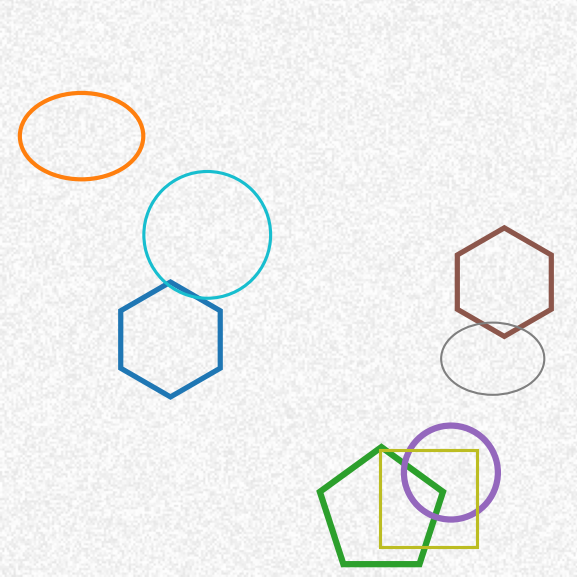[{"shape": "hexagon", "thickness": 2.5, "radius": 0.5, "center": [0.295, 0.411]}, {"shape": "oval", "thickness": 2, "radius": 0.53, "center": [0.141, 0.763]}, {"shape": "pentagon", "thickness": 3, "radius": 0.56, "center": [0.66, 0.113]}, {"shape": "circle", "thickness": 3, "radius": 0.41, "center": [0.781, 0.181]}, {"shape": "hexagon", "thickness": 2.5, "radius": 0.47, "center": [0.873, 0.511]}, {"shape": "oval", "thickness": 1, "radius": 0.45, "center": [0.853, 0.378]}, {"shape": "square", "thickness": 1.5, "radius": 0.42, "center": [0.743, 0.136]}, {"shape": "circle", "thickness": 1.5, "radius": 0.55, "center": [0.359, 0.592]}]